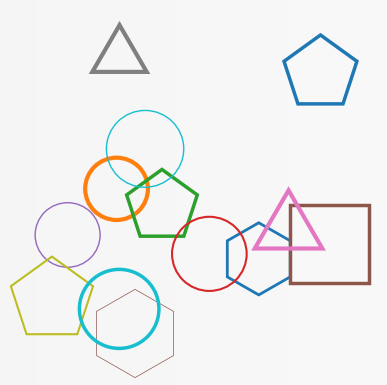[{"shape": "hexagon", "thickness": 2, "radius": 0.47, "center": [0.668, 0.328]}, {"shape": "pentagon", "thickness": 2.5, "radius": 0.49, "center": [0.827, 0.81]}, {"shape": "circle", "thickness": 3, "radius": 0.4, "center": [0.301, 0.51]}, {"shape": "pentagon", "thickness": 2.5, "radius": 0.48, "center": [0.418, 0.464]}, {"shape": "circle", "thickness": 1.5, "radius": 0.48, "center": [0.54, 0.341]}, {"shape": "circle", "thickness": 1, "radius": 0.42, "center": [0.175, 0.39]}, {"shape": "hexagon", "thickness": 0.5, "radius": 0.57, "center": [0.349, 0.134]}, {"shape": "square", "thickness": 2.5, "radius": 0.51, "center": [0.851, 0.366]}, {"shape": "triangle", "thickness": 3, "radius": 0.5, "center": [0.745, 0.405]}, {"shape": "triangle", "thickness": 3, "radius": 0.41, "center": [0.308, 0.854]}, {"shape": "pentagon", "thickness": 1.5, "radius": 0.56, "center": [0.134, 0.222]}, {"shape": "circle", "thickness": 1, "radius": 0.5, "center": [0.374, 0.613]}, {"shape": "circle", "thickness": 2.5, "radius": 0.51, "center": [0.308, 0.198]}]